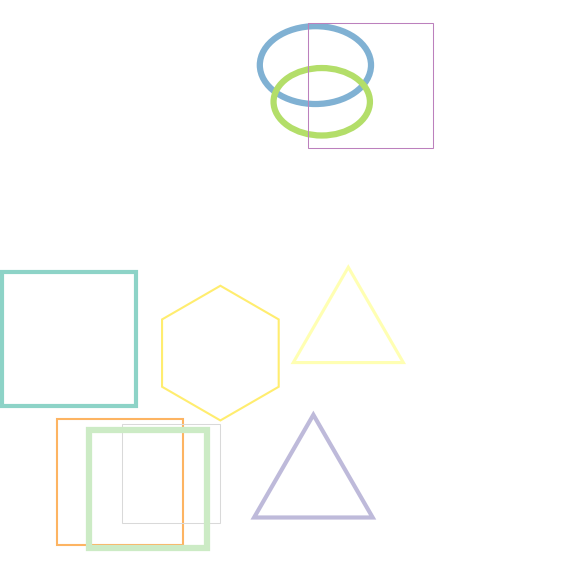[{"shape": "square", "thickness": 2, "radius": 0.58, "center": [0.12, 0.412]}, {"shape": "triangle", "thickness": 1.5, "radius": 0.55, "center": [0.603, 0.426]}, {"shape": "triangle", "thickness": 2, "radius": 0.59, "center": [0.543, 0.162]}, {"shape": "oval", "thickness": 3, "radius": 0.48, "center": [0.546, 0.886]}, {"shape": "square", "thickness": 1, "radius": 0.54, "center": [0.208, 0.165]}, {"shape": "oval", "thickness": 3, "radius": 0.42, "center": [0.557, 0.823]}, {"shape": "square", "thickness": 0.5, "radius": 0.43, "center": [0.296, 0.18]}, {"shape": "square", "thickness": 0.5, "radius": 0.54, "center": [0.641, 0.851]}, {"shape": "square", "thickness": 3, "radius": 0.51, "center": [0.256, 0.153]}, {"shape": "hexagon", "thickness": 1, "radius": 0.58, "center": [0.382, 0.388]}]